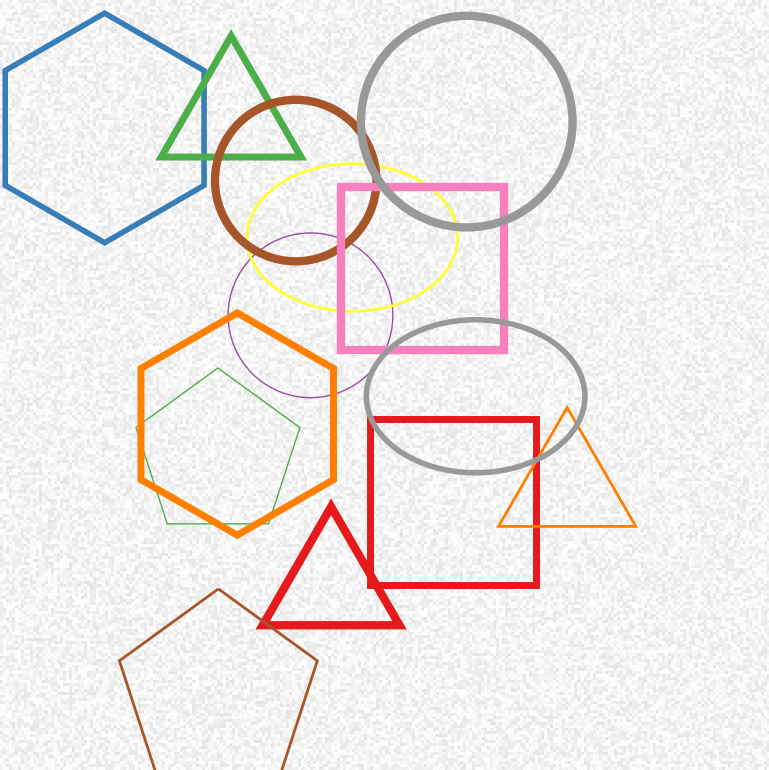[{"shape": "square", "thickness": 2.5, "radius": 0.54, "center": [0.588, 0.348]}, {"shape": "triangle", "thickness": 3, "radius": 0.51, "center": [0.43, 0.239]}, {"shape": "hexagon", "thickness": 2, "radius": 0.75, "center": [0.136, 0.834]}, {"shape": "triangle", "thickness": 2.5, "radius": 0.52, "center": [0.3, 0.848]}, {"shape": "pentagon", "thickness": 0.5, "radius": 0.56, "center": [0.283, 0.41]}, {"shape": "circle", "thickness": 0.5, "radius": 0.53, "center": [0.403, 0.591]}, {"shape": "triangle", "thickness": 1, "radius": 0.51, "center": [0.737, 0.368]}, {"shape": "hexagon", "thickness": 2.5, "radius": 0.72, "center": [0.308, 0.449]}, {"shape": "oval", "thickness": 1, "radius": 0.68, "center": [0.458, 0.692]}, {"shape": "pentagon", "thickness": 1, "radius": 0.68, "center": [0.284, 0.1]}, {"shape": "circle", "thickness": 3, "radius": 0.52, "center": [0.384, 0.766]}, {"shape": "square", "thickness": 3, "radius": 0.53, "center": [0.548, 0.651]}, {"shape": "oval", "thickness": 2, "radius": 0.71, "center": [0.618, 0.485]}, {"shape": "circle", "thickness": 3, "radius": 0.69, "center": [0.606, 0.842]}]